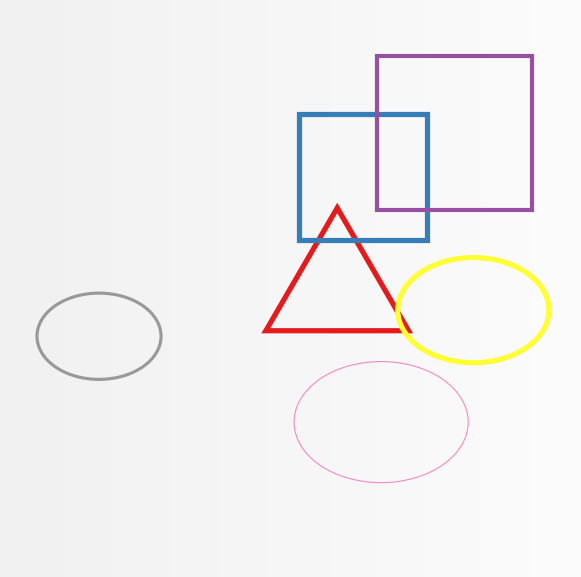[{"shape": "triangle", "thickness": 2.5, "radius": 0.71, "center": [0.58, 0.497]}, {"shape": "square", "thickness": 2.5, "radius": 0.55, "center": [0.625, 0.693]}, {"shape": "square", "thickness": 2, "radius": 0.67, "center": [0.782, 0.769]}, {"shape": "oval", "thickness": 2.5, "radius": 0.65, "center": [0.814, 0.462]}, {"shape": "oval", "thickness": 0.5, "radius": 0.75, "center": [0.656, 0.268]}, {"shape": "oval", "thickness": 1.5, "radius": 0.53, "center": [0.17, 0.417]}]